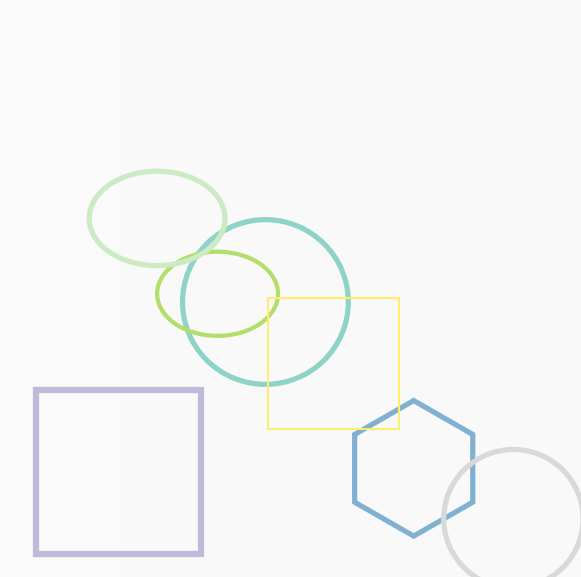[{"shape": "circle", "thickness": 2.5, "radius": 0.71, "center": [0.457, 0.476]}, {"shape": "square", "thickness": 3, "radius": 0.71, "center": [0.204, 0.182]}, {"shape": "hexagon", "thickness": 2.5, "radius": 0.59, "center": [0.712, 0.188]}, {"shape": "oval", "thickness": 2, "radius": 0.52, "center": [0.374, 0.49]}, {"shape": "circle", "thickness": 2.5, "radius": 0.6, "center": [0.883, 0.101]}, {"shape": "oval", "thickness": 2.5, "radius": 0.58, "center": [0.27, 0.621]}, {"shape": "square", "thickness": 1, "radius": 0.56, "center": [0.573, 0.369]}]